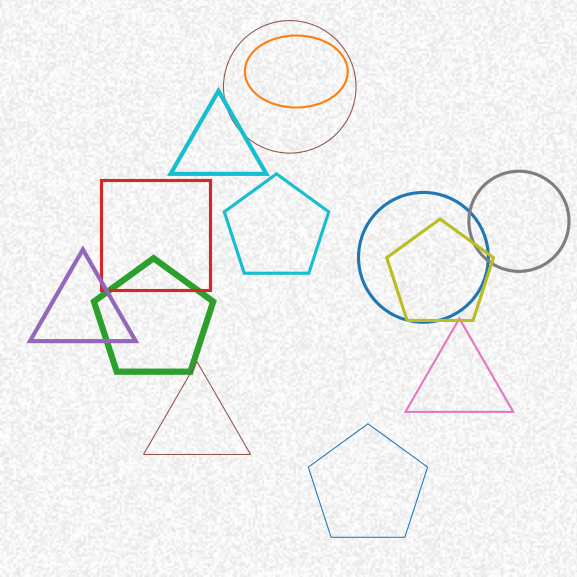[{"shape": "pentagon", "thickness": 0.5, "radius": 0.54, "center": [0.637, 0.157]}, {"shape": "circle", "thickness": 1.5, "radius": 0.56, "center": [0.733, 0.554]}, {"shape": "oval", "thickness": 1, "radius": 0.45, "center": [0.513, 0.875]}, {"shape": "pentagon", "thickness": 3, "radius": 0.54, "center": [0.266, 0.443]}, {"shape": "square", "thickness": 1.5, "radius": 0.47, "center": [0.269, 0.592]}, {"shape": "triangle", "thickness": 2, "radius": 0.53, "center": [0.143, 0.461]}, {"shape": "circle", "thickness": 0.5, "radius": 0.57, "center": [0.502, 0.849]}, {"shape": "triangle", "thickness": 0.5, "radius": 0.54, "center": [0.341, 0.266]}, {"shape": "triangle", "thickness": 1, "radius": 0.54, "center": [0.795, 0.34]}, {"shape": "circle", "thickness": 1.5, "radius": 0.43, "center": [0.899, 0.616]}, {"shape": "pentagon", "thickness": 1.5, "radius": 0.49, "center": [0.762, 0.523]}, {"shape": "triangle", "thickness": 2, "radius": 0.48, "center": [0.378, 0.746]}, {"shape": "pentagon", "thickness": 1.5, "radius": 0.48, "center": [0.479, 0.603]}]